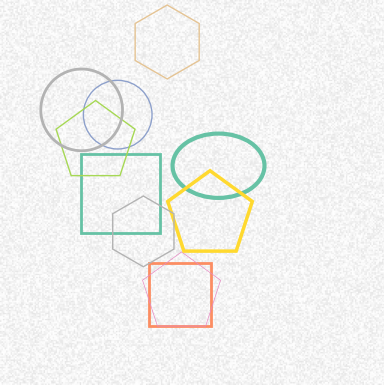[{"shape": "square", "thickness": 2, "radius": 0.51, "center": [0.313, 0.497]}, {"shape": "oval", "thickness": 3, "radius": 0.6, "center": [0.568, 0.57]}, {"shape": "square", "thickness": 2, "radius": 0.41, "center": [0.467, 0.235]}, {"shape": "circle", "thickness": 1, "radius": 0.45, "center": [0.306, 0.702]}, {"shape": "pentagon", "thickness": 0.5, "radius": 0.53, "center": [0.472, 0.239]}, {"shape": "pentagon", "thickness": 1, "radius": 0.54, "center": [0.248, 0.631]}, {"shape": "pentagon", "thickness": 2.5, "radius": 0.58, "center": [0.546, 0.441]}, {"shape": "hexagon", "thickness": 1, "radius": 0.48, "center": [0.434, 0.891]}, {"shape": "circle", "thickness": 2, "radius": 0.53, "center": [0.212, 0.715]}, {"shape": "hexagon", "thickness": 1, "radius": 0.46, "center": [0.372, 0.399]}]